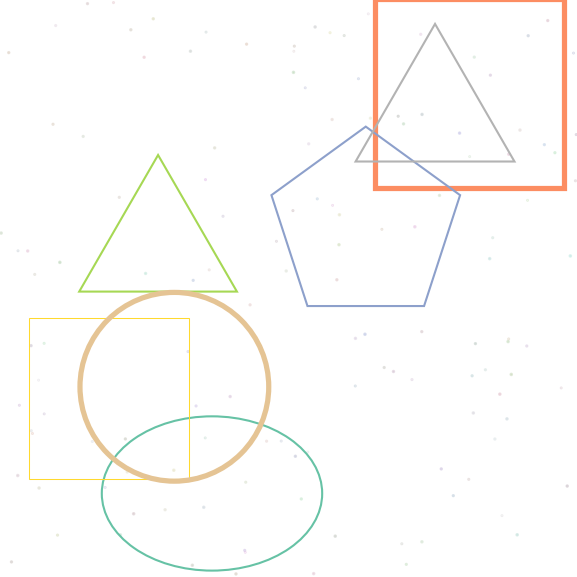[{"shape": "oval", "thickness": 1, "radius": 0.95, "center": [0.367, 0.145]}, {"shape": "square", "thickness": 2.5, "radius": 0.82, "center": [0.813, 0.836]}, {"shape": "pentagon", "thickness": 1, "radius": 0.86, "center": [0.633, 0.608]}, {"shape": "triangle", "thickness": 1, "radius": 0.79, "center": [0.274, 0.573]}, {"shape": "square", "thickness": 0.5, "radius": 0.69, "center": [0.188, 0.309]}, {"shape": "circle", "thickness": 2.5, "radius": 0.82, "center": [0.302, 0.329]}, {"shape": "triangle", "thickness": 1, "radius": 0.79, "center": [0.753, 0.799]}]